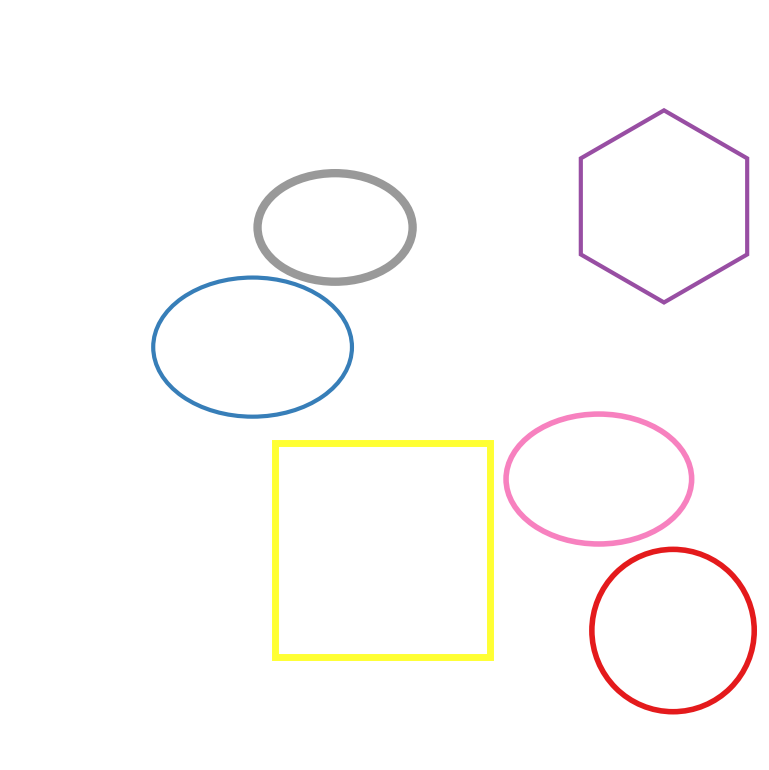[{"shape": "circle", "thickness": 2, "radius": 0.53, "center": [0.874, 0.181]}, {"shape": "oval", "thickness": 1.5, "radius": 0.65, "center": [0.328, 0.549]}, {"shape": "hexagon", "thickness": 1.5, "radius": 0.62, "center": [0.862, 0.732]}, {"shape": "square", "thickness": 2.5, "radius": 0.7, "center": [0.497, 0.286]}, {"shape": "oval", "thickness": 2, "radius": 0.6, "center": [0.778, 0.378]}, {"shape": "oval", "thickness": 3, "radius": 0.5, "center": [0.435, 0.705]}]